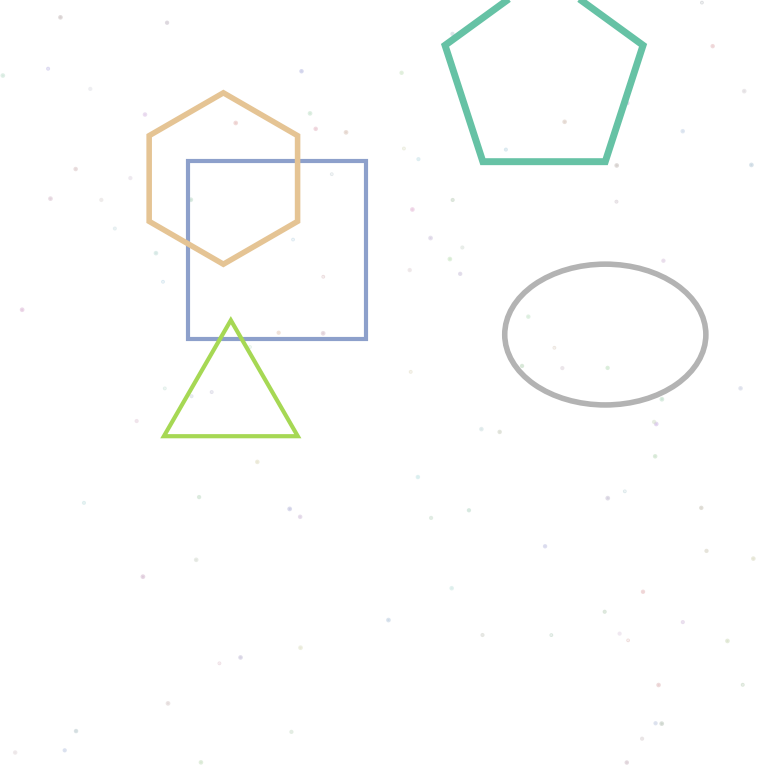[{"shape": "pentagon", "thickness": 2.5, "radius": 0.68, "center": [0.707, 0.899]}, {"shape": "square", "thickness": 1.5, "radius": 0.58, "center": [0.36, 0.675]}, {"shape": "triangle", "thickness": 1.5, "radius": 0.5, "center": [0.3, 0.484]}, {"shape": "hexagon", "thickness": 2, "radius": 0.56, "center": [0.29, 0.768]}, {"shape": "oval", "thickness": 2, "radius": 0.65, "center": [0.786, 0.566]}]